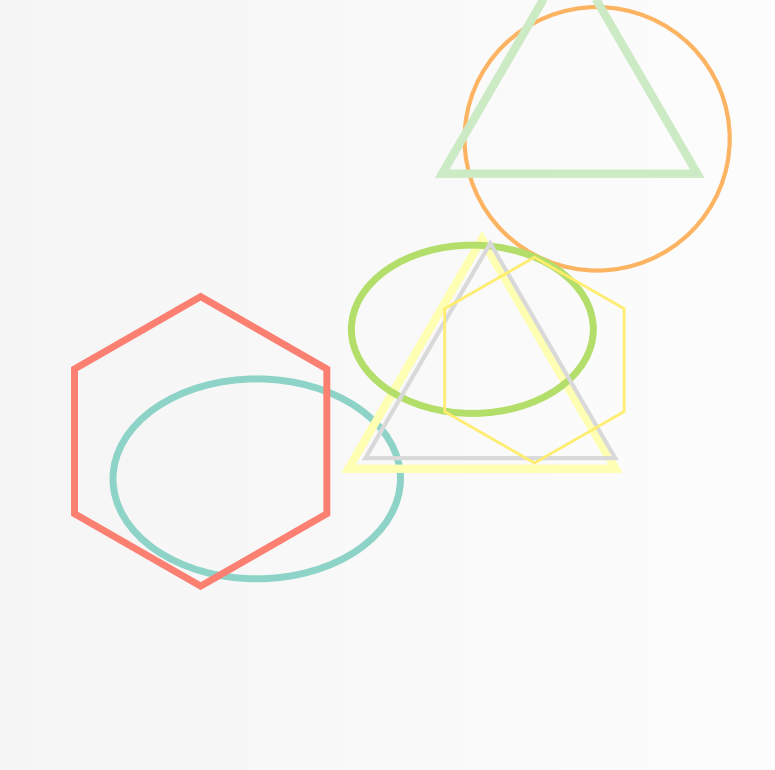[{"shape": "oval", "thickness": 2.5, "radius": 0.93, "center": [0.331, 0.378]}, {"shape": "triangle", "thickness": 3, "radius": 0.99, "center": [0.622, 0.491]}, {"shape": "hexagon", "thickness": 2.5, "radius": 0.94, "center": [0.259, 0.427]}, {"shape": "circle", "thickness": 1.5, "radius": 0.86, "center": [0.77, 0.82]}, {"shape": "oval", "thickness": 2.5, "radius": 0.78, "center": [0.61, 0.572]}, {"shape": "triangle", "thickness": 1.5, "radius": 0.93, "center": [0.633, 0.498]}, {"shape": "triangle", "thickness": 3, "radius": 0.95, "center": [0.735, 0.87]}, {"shape": "hexagon", "thickness": 1, "radius": 0.67, "center": [0.69, 0.532]}]